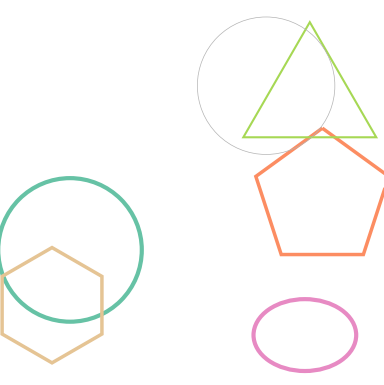[{"shape": "circle", "thickness": 3, "radius": 0.93, "center": [0.182, 0.351]}, {"shape": "pentagon", "thickness": 2.5, "radius": 0.91, "center": [0.837, 0.486]}, {"shape": "oval", "thickness": 3, "radius": 0.67, "center": [0.792, 0.13]}, {"shape": "triangle", "thickness": 1.5, "radius": 1.0, "center": [0.805, 0.743]}, {"shape": "hexagon", "thickness": 2.5, "radius": 0.75, "center": [0.135, 0.207]}, {"shape": "circle", "thickness": 0.5, "radius": 0.89, "center": [0.691, 0.777]}]